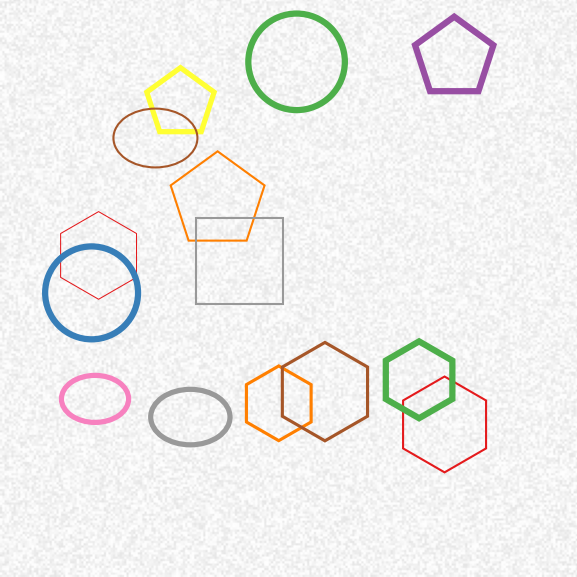[{"shape": "hexagon", "thickness": 0.5, "radius": 0.38, "center": [0.171, 0.557]}, {"shape": "hexagon", "thickness": 1, "radius": 0.41, "center": [0.77, 0.264]}, {"shape": "circle", "thickness": 3, "radius": 0.4, "center": [0.159, 0.492]}, {"shape": "circle", "thickness": 3, "radius": 0.42, "center": [0.514, 0.892]}, {"shape": "hexagon", "thickness": 3, "radius": 0.33, "center": [0.726, 0.341]}, {"shape": "pentagon", "thickness": 3, "radius": 0.36, "center": [0.787, 0.899]}, {"shape": "pentagon", "thickness": 1, "radius": 0.43, "center": [0.377, 0.652]}, {"shape": "hexagon", "thickness": 1.5, "radius": 0.32, "center": [0.483, 0.301]}, {"shape": "pentagon", "thickness": 2.5, "radius": 0.31, "center": [0.312, 0.821]}, {"shape": "hexagon", "thickness": 1.5, "radius": 0.43, "center": [0.563, 0.321]}, {"shape": "oval", "thickness": 1, "radius": 0.36, "center": [0.269, 0.76]}, {"shape": "oval", "thickness": 2.5, "radius": 0.29, "center": [0.165, 0.308]}, {"shape": "square", "thickness": 1, "radius": 0.37, "center": [0.415, 0.547]}, {"shape": "oval", "thickness": 2.5, "radius": 0.34, "center": [0.33, 0.277]}]